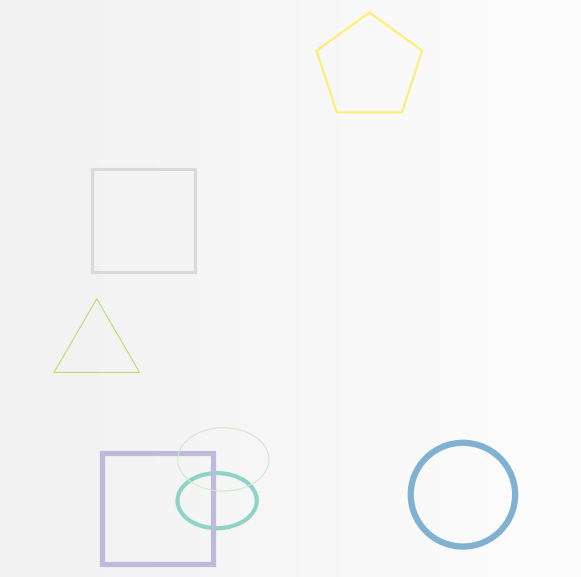[{"shape": "oval", "thickness": 2, "radius": 0.34, "center": [0.374, 0.132]}, {"shape": "square", "thickness": 2.5, "radius": 0.48, "center": [0.271, 0.119]}, {"shape": "circle", "thickness": 3, "radius": 0.45, "center": [0.796, 0.143]}, {"shape": "triangle", "thickness": 0.5, "radius": 0.43, "center": [0.167, 0.397]}, {"shape": "square", "thickness": 1.5, "radius": 0.45, "center": [0.247, 0.617]}, {"shape": "oval", "thickness": 0.5, "radius": 0.39, "center": [0.384, 0.204]}, {"shape": "pentagon", "thickness": 1, "radius": 0.48, "center": [0.635, 0.882]}]